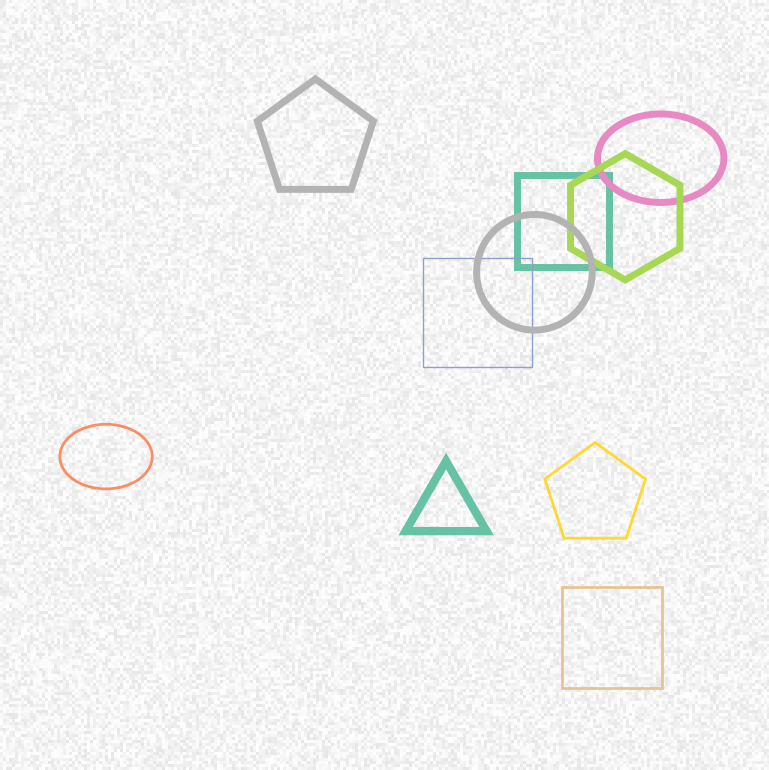[{"shape": "square", "thickness": 2.5, "radius": 0.3, "center": [0.731, 0.714]}, {"shape": "triangle", "thickness": 3, "radius": 0.3, "center": [0.579, 0.341]}, {"shape": "oval", "thickness": 1, "radius": 0.3, "center": [0.138, 0.407]}, {"shape": "square", "thickness": 0.5, "radius": 0.35, "center": [0.62, 0.595]}, {"shape": "oval", "thickness": 2.5, "radius": 0.41, "center": [0.858, 0.795]}, {"shape": "hexagon", "thickness": 2.5, "radius": 0.41, "center": [0.812, 0.718]}, {"shape": "pentagon", "thickness": 1, "radius": 0.34, "center": [0.773, 0.357]}, {"shape": "square", "thickness": 1, "radius": 0.33, "center": [0.795, 0.172]}, {"shape": "pentagon", "thickness": 2.5, "radius": 0.4, "center": [0.41, 0.818]}, {"shape": "circle", "thickness": 2.5, "radius": 0.38, "center": [0.694, 0.646]}]